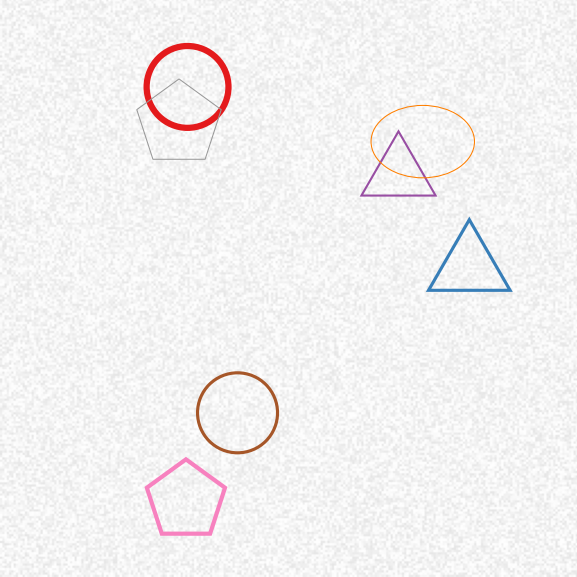[{"shape": "circle", "thickness": 3, "radius": 0.35, "center": [0.325, 0.849]}, {"shape": "triangle", "thickness": 1.5, "radius": 0.41, "center": [0.813, 0.537]}, {"shape": "triangle", "thickness": 1, "radius": 0.37, "center": [0.69, 0.698]}, {"shape": "oval", "thickness": 0.5, "radius": 0.45, "center": [0.732, 0.754]}, {"shape": "circle", "thickness": 1.5, "radius": 0.35, "center": [0.411, 0.284]}, {"shape": "pentagon", "thickness": 2, "radius": 0.36, "center": [0.322, 0.133]}, {"shape": "pentagon", "thickness": 0.5, "radius": 0.38, "center": [0.31, 0.786]}]